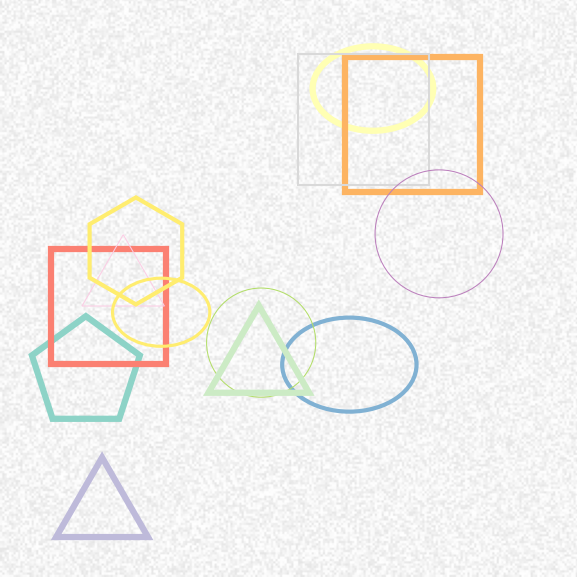[{"shape": "pentagon", "thickness": 3, "radius": 0.49, "center": [0.149, 0.353]}, {"shape": "oval", "thickness": 3, "radius": 0.52, "center": [0.646, 0.846]}, {"shape": "triangle", "thickness": 3, "radius": 0.46, "center": [0.177, 0.115]}, {"shape": "square", "thickness": 3, "radius": 0.5, "center": [0.188, 0.469]}, {"shape": "oval", "thickness": 2, "radius": 0.58, "center": [0.605, 0.368]}, {"shape": "square", "thickness": 3, "radius": 0.59, "center": [0.714, 0.784]}, {"shape": "circle", "thickness": 0.5, "radius": 0.47, "center": [0.452, 0.406]}, {"shape": "triangle", "thickness": 0.5, "radius": 0.41, "center": [0.213, 0.51]}, {"shape": "square", "thickness": 1, "radius": 0.57, "center": [0.629, 0.793]}, {"shape": "circle", "thickness": 0.5, "radius": 0.55, "center": [0.76, 0.594]}, {"shape": "triangle", "thickness": 3, "radius": 0.5, "center": [0.448, 0.369]}, {"shape": "hexagon", "thickness": 2, "radius": 0.46, "center": [0.235, 0.565]}, {"shape": "oval", "thickness": 1.5, "radius": 0.42, "center": [0.279, 0.458]}]